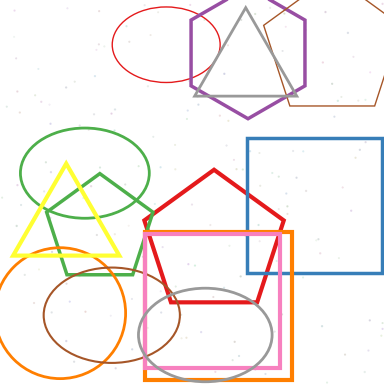[{"shape": "oval", "thickness": 1, "radius": 0.7, "center": [0.432, 0.884]}, {"shape": "pentagon", "thickness": 3, "radius": 0.95, "center": [0.556, 0.369]}, {"shape": "square", "thickness": 2.5, "radius": 0.88, "center": [0.817, 0.467]}, {"shape": "oval", "thickness": 2, "radius": 0.84, "center": [0.22, 0.55]}, {"shape": "pentagon", "thickness": 2.5, "radius": 0.73, "center": [0.259, 0.404]}, {"shape": "hexagon", "thickness": 2.5, "radius": 0.85, "center": [0.644, 0.862]}, {"shape": "circle", "thickness": 2, "radius": 0.85, "center": [0.156, 0.187]}, {"shape": "square", "thickness": 3, "radius": 0.96, "center": [0.568, 0.205]}, {"shape": "triangle", "thickness": 3, "radius": 0.8, "center": [0.172, 0.416]}, {"shape": "pentagon", "thickness": 1, "radius": 0.94, "center": [0.863, 0.876]}, {"shape": "oval", "thickness": 1.5, "radius": 0.88, "center": [0.29, 0.181]}, {"shape": "square", "thickness": 3, "radius": 0.87, "center": [0.552, 0.218]}, {"shape": "triangle", "thickness": 2, "radius": 0.77, "center": [0.638, 0.827]}, {"shape": "oval", "thickness": 2, "radius": 0.87, "center": [0.533, 0.13]}]